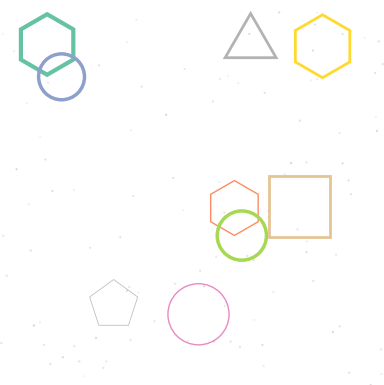[{"shape": "hexagon", "thickness": 3, "radius": 0.39, "center": [0.122, 0.884]}, {"shape": "hexagon", "thickness": 1, "radius": 0.36, "center": [0.609, 0.46]}, {"shape": "circle", "thickness": 2.5, "radius": 0.3, "center": [0.16, 0.8]}, {"shape": "circle", "thickness": 1, "radius": 0.4, "center": [0.516, 0.184]}, {"shape": "circle", "thickness": 2.5, "radius": 0.32, "center": [0.628, 0.388]}, {"shape": "hexagon", "thickness": 2, "radius": 0.41, "center": [0.838, 0.88]}, {"shape": "square", "thickness": 2, "radius": 0.39, "center": [0.779, 0.464]}, {"shape": "pentagon", "thickness": 0.5, "radius": 0.33, "center": [0.295, 0.208]}, {"shape": "triangle", "thickness": 2, "radius": 0.38, "center": [0.651, 0.888]}]